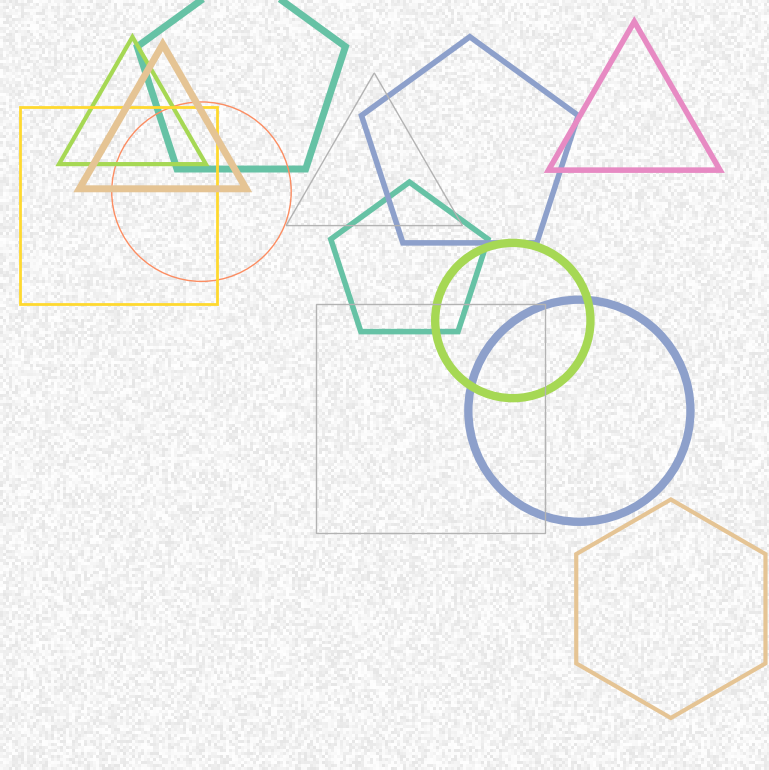[{"shape": "pentagon", "thickness": 2.5, "radius": 0.71, "center": [0.313, 0.895]}, {"shape": "pentagon", "thickness": 2, "radius": 0.54, "center": [0.532, 0.656]}, {"shape": "circle", "thickness": 0.5, "radius": 0.58, "center": [0.262, 0.751]}, {"shape": "circle", "thickness": 3, "radius": 0.72, "center": [0.752, 0.467]}, {"shape": "pentagon", "thickness": 2, "radius": 0.74, "center": [0.61, 0.804]}, {"shape": "triangle", "thickness": 2, "radius": 0.64, "center": [0.824, 0.843]}, {"shape": "circle", "thickness": 3, "radius": 0.5, "center": [0.666, 0.584]}, {"shape": "triangle", "thickness": 1.5, "radius": 0.55, "center": [0.172, 0.842]}, {"shape": "square", "thickness": 1, "radius": 0.64, "center": [0.154, 0.734]}, {"shape": "triangle", "thickness": 2.5, "radius": 0.63, "center": [0.211, 0.817]}, {"shape": "hexagon", "thickness": 1.5, "radius": 0.71, "center": [0.871, 0.209]}, {"shape": "square", "thickness": 0.5, "radius": 0.74, "center": [0.559, 0.456]}, {"shape": "triangle", "thickness": 0.5, "radius": 0.66, "center": [0.486, 0.773]}]